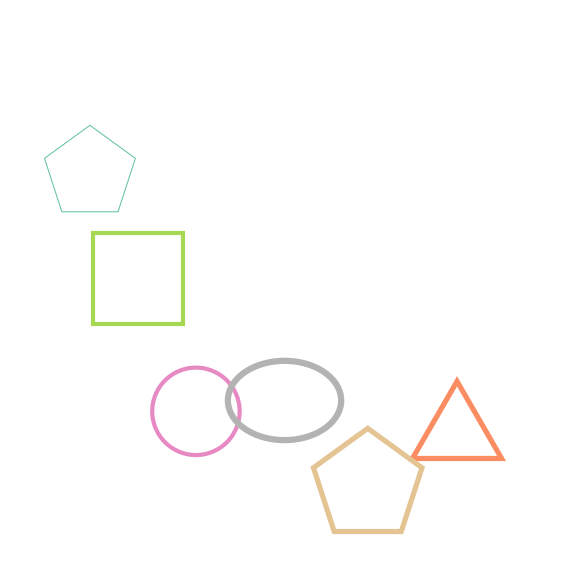[{"shape": "pentagon", "thickness": 0.5, "radius": 0.41, "center": [0.156, 0.699]}, {"shape": "triangle", "thickness": 2.5, "radius": 0.45, "center": [0.791, 0.25]}, {"shape": "circle", "thickness": 2, "radius": 0.38, "center": [0.339, 0.287]}, {"shape": "square", "thickness": 2, "radius": 0.39, "center": [0.239, 0.517]}, {"shape": "pentagon", "thickness": 2.5, "radius": 0.49, "center": [0.637, 0.159]}, {"shape": "oval", "thickness": 3, "radius": 0.49, "center": [0.493, 0.306]}]